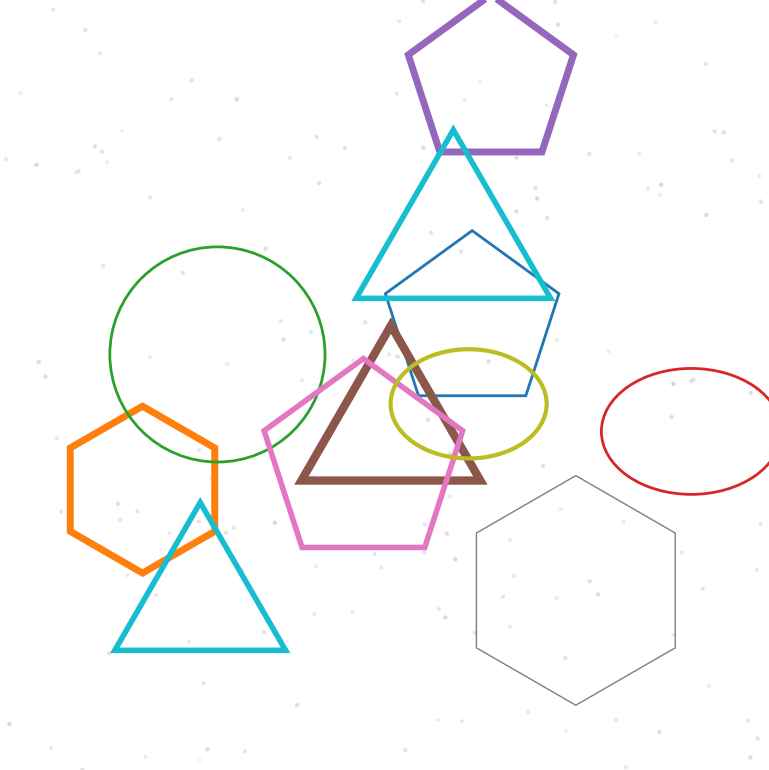[{"shape": "pentagon", "thickness": 1, "radius": 0.59, "center": [0.613, 0.582]}, {"shape": "hexagon", "thickness": 2.5, "radius": 0.54, "center": [0.185, 0.364]}, {"shape": "circle", "thickness": 1, "radius": 0.7, "center": [0.282, 0.54]}, {"shape": "oval", "thickness": 1, "radius": 0.58, "center": [0.898, 0.44]}, {"shape": "pentagon", "thickness": 2.5, "radius": 0.56, "center": [0.638, 0.894]}, {"shape": "triangle", "thickness": 3, "radius": 0.67, "center": [0.508, 0.443]}, {"shape": "pentagon", "thickness": 2, "radius": 0.68, "center": [0.472, 0.399]}, {"shape": "hexagon", "thickness": 0.5, "radius": 0.75, "center": [0.748, 0.233]}, {"shape": "oval", "thickness": 1.5, "radius": 0.51, "center": [0.609, 0.476]}, {"shape": "triangle", "thickness": 2, "radius": 0.73, "center": [0.589, 0.685]}, {"shape": "triangle", "thickness": 2, "radius": 0.64, "center": [0.26, 0.219]}]